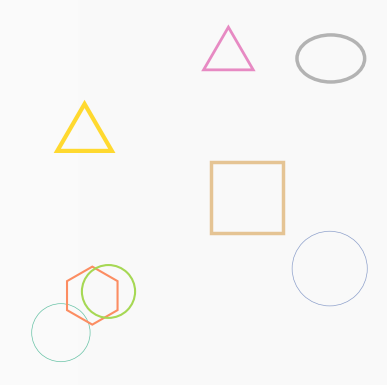[{"shape": "circle", "thickness": 0.5, "radius": 0.38, "center": [0.157, 0.136]}, {"shape": "hexagon", "thickness": 1.5, "radius": 0.38, "center": [0.238, 0.232]}, {"shape": "circle", "thickness": 0.5, "radius": 0.48, "center": [0.851, 0.302]}, {"shape": "triangle", "thickness": 2, "radius": 0.37, "center": [0.589, 0.856]}, {"shape": "circle", "thickness": 1.5, "radius": 0.34, "center": [0.28, 0.243]}, {"shape": "triangle", "thickness": 3, "radius": 0.41, "center": [0.218, 0.649]}, {"shape": "square", "thickness": 2.5, "radius": 0.46, "center": [0.638, 0.487]}, {"shape": "oval", "thickness": 2.5, "radius": 0.44, "center": [0.854, 0.848]}]